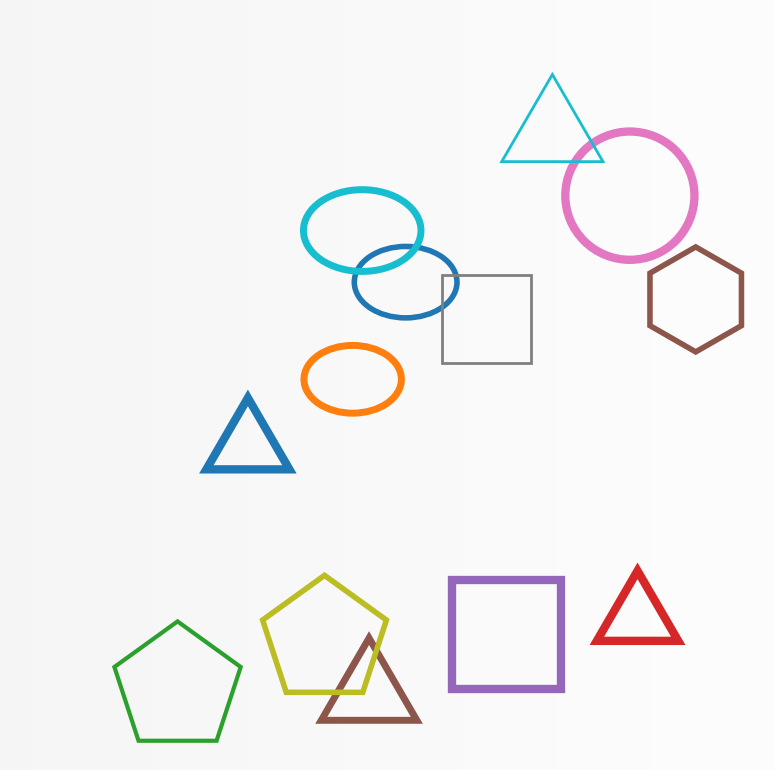[{"shape": "oval", "thickness": 2, "radius": 0.33, "center": [0.523, 0.634]}, {"shape": "triangle", "thickness": 3, "radius": 0.31, "center": [0.32, 0.421]}, {"shape": "oval", "thickness": 2.5, "radius": 0.31, "center": [0.455, 0.507]}, {"shape": "pentagon", "thickness": 1.5, "radius": 0.43, "center": [0.229, 0.107]}, {"shape": "triangle", "thickness": 3, "radius": 0.3, "center": [0.823, 0.198]}, {"shape": "square", "thickness": 3, "radius": 0.35, "center": [0.654, 0.176]}, {"shape": "triangle", "thickness": 2.5, "radius": 0.36, "center": [0.476, 0.1]}, {"shape": "hexagon", "thickness": 2, "radius": 0.34, "center": [0.898, 0.611]}, {"shape": "circle", "thickness": 3, "radius": 0.42, "center": [0.813, 0.746]}, {"shape": "square", "thickness": 1, "radius": 0.29, "center": [0.628, 0.586]}, {"shape": "pentagon", "thickness": 2, "radius": 0.42, "center": [0.419, 0.169]}, {"shape": "oval", "thickness": 2.5, "radius": 0.38, "center": [0.467, 0.701]}, {"shape": "triangle", "thickness": 1, "radius": 0.38, "center": [0.713, 0.828]}]